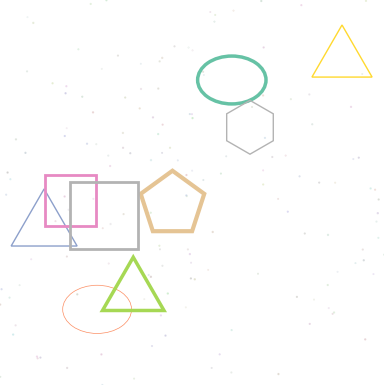[{"shape": "oval", "thickness": 2.5, "radius": 0.44, "center": [0.602, 0.792]}, {"shape": "oval", "thickness": 0.5, "radius": 0.45, "center": [0.252, 0.196]}, {"shape": "triangle", "thickness": 1, "radius": 0.49, "center": [0.115, 0.41]}, {"shape": "square", "thickness": 2, "radius": 0.33, "center": [0.182, 0.479]}, {"shape": "triangle", "thickness": 2.5, "radius": 0.46, "center": [0.346, 0.24]}, {"shape": "triangle", "thickness": 1, "radius": 0.45, "center": [0.888, 0.845]}, {"shape": "pentagon", "thickness": 3, "radius": 0.43, "center": [0.448, 0.47]}, {"shape": "hexagon", "thickness": 1, "radius": 0.35, "center": [0.649, 0.669]}, {"shape": "square", "thickness": 2, "radius": 0.44, "center": [0.27, 0.44]}]